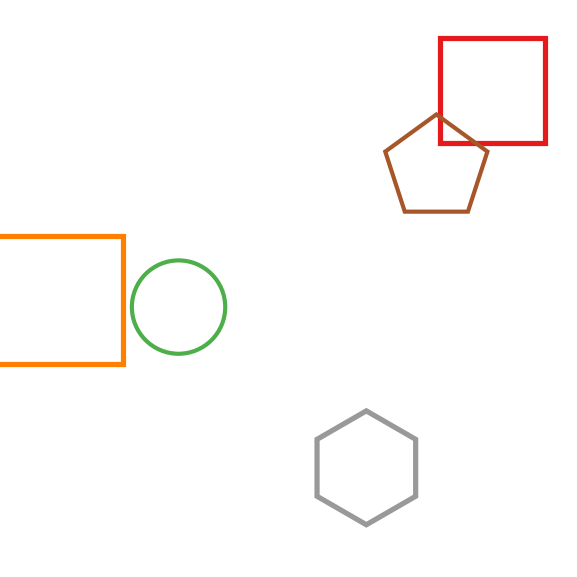[{"shape": "square", "thickness": 2.5, "radius": 0.46, "center": [0.853, 0.842]}, {"shape": "circle", "thickness": 2, "radius": 0.4, "center": [0.309, 0.467]}, {"shape": "square", "thickness": 2.5, "radius": 0.55, "center": [0.102, 0.479]}, {"shape": "pentagon", "thickness": 2, "radius": 0.47, "center": [0.756, 0.708]}, {"shape": "hexagon", "thickness": 2.5, "radius": 0.49, "center": [0.634, 0.189]}]